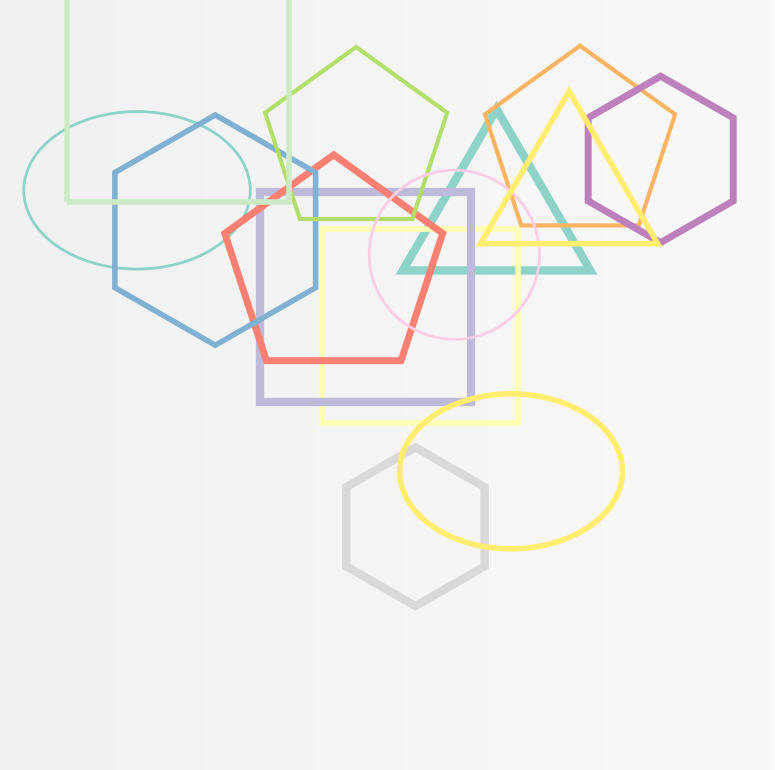[{"shape": "oval", "thickness": 1, "radius": 0.73, "center": [0.177, 0.753]}, {"shape": "triangle", "thickness": 3, "radius": 0.7, "center": [0.641, 0.719]}, {"shape": "square", "thickness": 2, "radius": 0.63, "center": [0.542, 0.577]}, {"shape": "square", "thickness": 3, "radius": 0.68, "center": [0.472, 0.614]}, {"shape": "pentagon", "thickness": 2.5, "radius": 0.74, "center": [0.431, 0.651]}, {"shape": "hexagon", "thickness": 2, "radius": 0.75, "center": [0.278, 0.701]}, {"shape": "pentagon", "thickness": 1.5, "radius": 0.65, "center": [0.748, 0.812]}, {"shape": "pentagon", "thickness": 1.5, "radius": 0.62, "center": [0.46, 0.815]}, {"shape": "circle", "thickness": 1, "radius": 0.55, "center": [0.586, 0.669]}, {"shape": "hexagon", "thickness": 3, "radius": 0.52, "center": [0.536, 0.316]}, {"shape": "hexagon", "thickness": 2.5, "radius": 0.54, "center": [0.853, 0.793]}, {"shape": "square", "thickness": 2, "radius": 0.72, "center": [0.23, 0.88]}, {"shape": "oval", "thickness": 2, "radius": 0.72, "center": [0.659, 0.388]}, {"shape": "triangle", "thickness": 2, "radius": 0.66, "center": [0.734, 0.75]}]